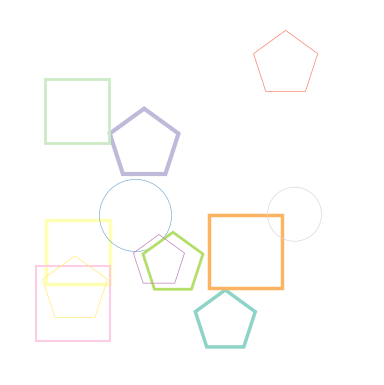[{"shape": "pentagon", "thickness": 2.5, "radius": 0.41, "center": [0.585, 0.165]}, {"shape": "square", "thickness": 2.5, "radius": 0.41, "center": [0.203, 0.345]}, {"shape": "pentagon", "thickness": 3, "radius": 0.47, "center": [0.374, 0.624]}, {"shape": "pentagon", "thickness": 0.5, "radius": 0.44, "center": [0.742, 0.833]}, {"shape": "circle", "thickness": 0.5, "radius": 0.47, "center": [0.352, 0.44]}, {"shape": "square", "thickness": 2.5, "radius": 0.47, "center": [0.637, 0.346]}, {"shape": "pentagon", "thickness": 2, "radius": 0.41, "center": [0.449, 0.315]}, {"shape": "square", "thickness": 1.5, "radius": 0.49, "center": [0.19, 0.211]}, {"shape": "circle", "thickness": 0.5, "radius": 0.35, "center": [0.765, 0.444]}, {"shape": "pentagon", "thickness": 0.5, "radius": 0.35, "center": [0.413, 0.321]}, {"shape": "square", "thickness": 2, "radius": 0.41, "center": [0.2, 0.712]}, {"shape": "pentagon", "thickness": 0.5, "radius": 0.44, "center": [0.195, 0.247]}]